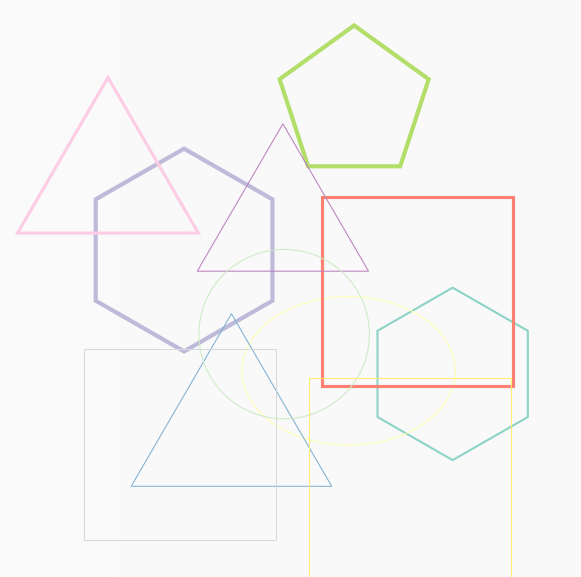[{"shape": "hexagon", "thickness": 1, "radius": 0.75, "center": [0.779, 0.352]}, {"shape": "oval", "thickness": 0.5, "radius": 0.92, "center": [0.6, 0.357]}, {"shape": "hexagon", "thickness": 2, "radius": 0.88, "center": [0.317, 0.566]}, {"shape": "square", "thickness": 1.5, "radius": 0.82, "center": [0.718, 0.494]}, {"shape": "triangle", "thickness": 0.5, "radius": 1.0, "center": [0.398, 0.257]}, {"shape": "pentagon", "thickness": 2, "radius": 0.67, "center": [0.609, 0.82]}, {"shape": "triangle", "thickness": 1.5, "radius": 0.9, "center": [0.186, 0.685]}, {"shape": "square", "thickness": 0.5, "radius": 0.83, "center": [0.31, 0.229]}, {"shape": "triangle", "thickness": 0.5, "radius": 0.85, "center": [0.487, 0.615]}, {"shape": "circle", "thickness": 0.5, "radius": 0.73, "center": [0.489, 0.421]}, {"shape": "square", "thickness": 0.5, "radius": 0.87, "center": [0.706, 0.171]}]